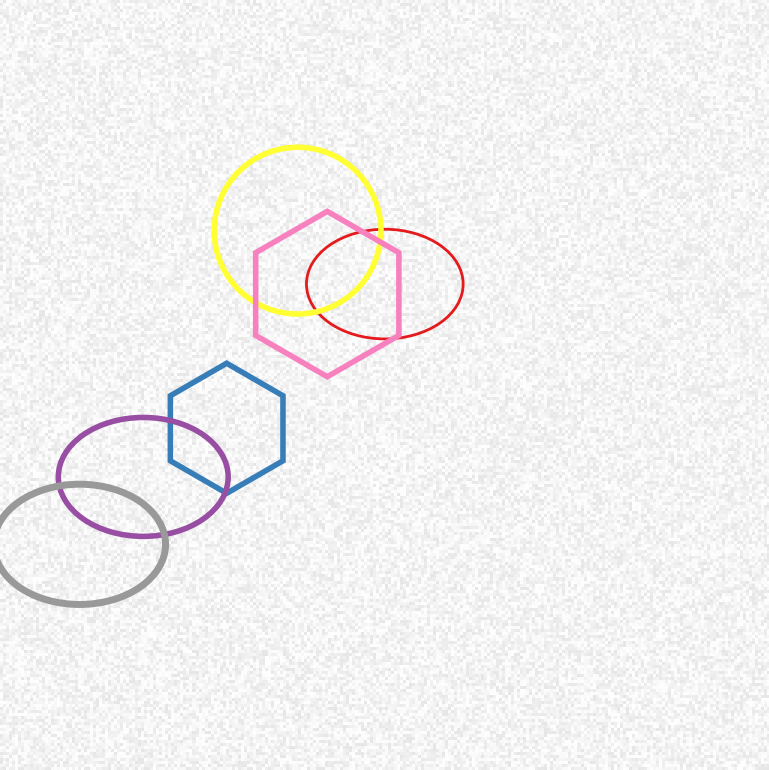[{"shape": "oval", "thickness": 1, "radius": 0.51, "center": [0.5, 0.631]}, {"shape": "hexagon", "thickness": 2, "radius": 0.42, "center": [0.294, 0.444]}, {"shape": "oval", "thickness": 2, "radius": 0.55, "center": [0.186, 0.381]}, {"shape": "circle", "thickness": 2, "radius": 0.54, "center": [0.387, 0.7]}, {"shape": "hexagon", "thickness": 2, "radius": 0.54, "center": [0.425, 0.618]}, {"shape": "oval", "thickness": 2.5, "radius": 0.56, "center": [0.103, 0.293]}]